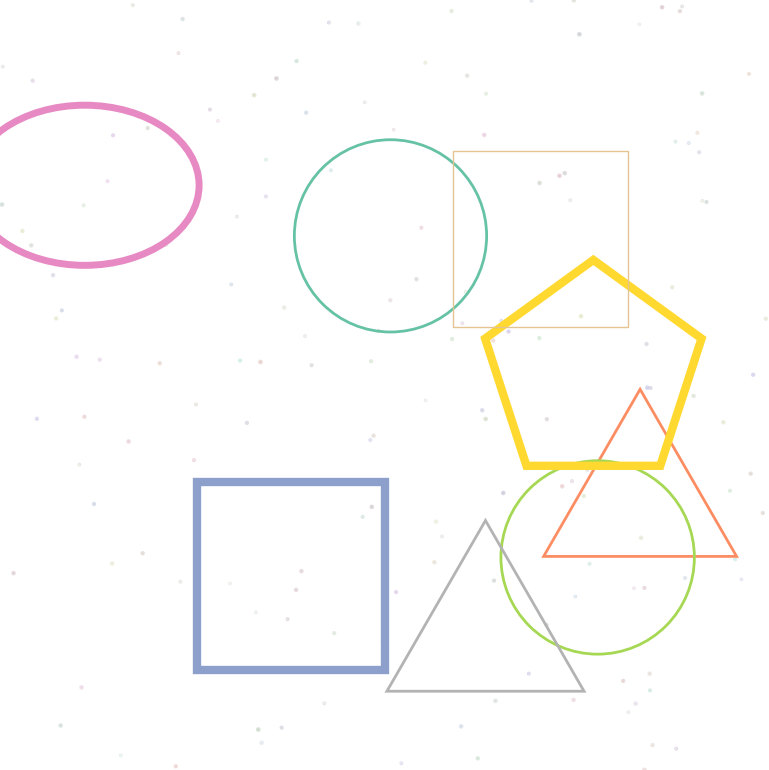[{"shape": "circle", "thickness": 1, "radius": 0.62, "center": [0.507, 0.694]}, {"shape": "triangle", "thickness": 1, "radius": 0.72, "center": [0.831, 0.35]}, {"shape": "square", "thickness": 3, "radius": 0.61, "center": [0.378, 0.252]}, {"shape": "oval", "thickness": 2.5, "radius": 0.74, "center": [0.11, 0.759]}, {"shape": "circle", "thickness": 1, "radius": 0.63, "center": [0.776, 0.276]}, {"shape": "pentagon", "thickness": 3, "radius": 0.74, "center": [0.771, 0.515]}, {"shape": "square", "thickness": 0.5, "radius": 0.57, "center": [0.702, 0.69]}, {"shape": "triangle", "thickness": 1, "radius": 0.74, "center": [0.63, 0.176]}]